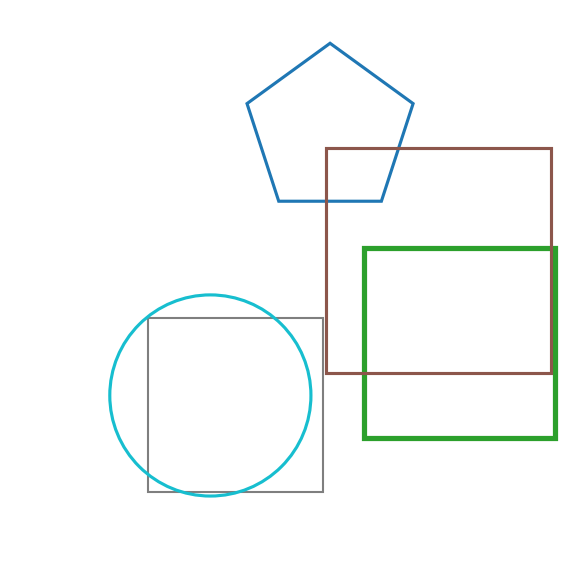[{"shape": "pentagon", "thickness": 1.5, "radius": 0.76, "center": [0.572, 0.773]}, {"shape": "square", "thickness": 2.5, "radius": 0.82, "center": [0.796, 0.405]}, {"shape": "square", "thickness": 1.5, "radius": 0.97, "center": [0.759, 0.549]}, {"shape": "square", "thickness": 1, "radius": 0.75, "center": [0.408, 0.298]}, {"shape": "circle", "thickness": 1.5, "radius": 0.87, "center": [0.364, 0.314]}]